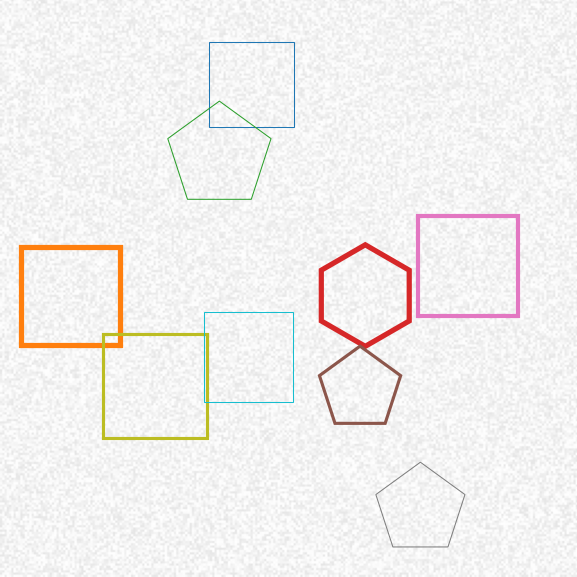[{"shape": "square", "thickness": 0.5, "radius": 0.37, "center": [0.435, 0.853]}, {"shape": "square", "thickness": 2.5, "radius": 0.42, "center": [0.122, 0.487]}, {"shape": "pentagon", "thickness": 0.5, "radius": 0.47, "center": [0.38, 0.73]}, {"shape": "hexagon", "thickness": 2.5, "radius": 0.44, "center": [0.632, 0.487]}, {"shape": "pentagon", "thickness": 1.5, "radius": 0.37, "center": [0.623, 0.326]}, {"shape": "square", "thickness": 2, "radius": 0.43, "center": [0.811, 0.538]}, {"shape": "pentagon", "thickness": 0.5, "radius": 0.41, "center": [0.728, 0.118]}, {"shape": "square", "thickness": 1.5, "radius": 0.45, "center": [0.269, 0.33]}, {"shape": "square", "thickness": 0.5, "radius": 0.39, "center": [0.43, 0.381]}]